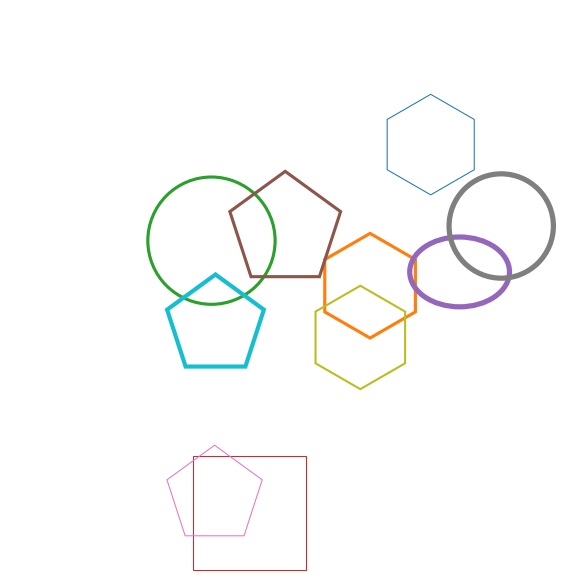[{"shape": "hexagon", "thickness": 0.5, "radius": 0.44, "center": [0.746, 0.749]}, {"shape": "hexagon", "thickness": 1.5, "radius": 0.45, "center": [0.641, 0.504]}, {"shape": "circle", "thickness": 1.5, "radius": 0.55, "center": [0.366, 0.582]}, {"shape": "square", "thickness": 0.5, "radius": 0.49, "center": [0.432, 0.111]}, {"shape": "oval", "thickness": 2.5, "radius": 0.43, "center": [0.796, 0.528]}, {"shape": "pentagon", "thickness": 1.5, "radius": 0.5, "center": [0.494, 0.602]}, {"shape": "pentagon", "thickness": 0.5, "radius": 0.43, "center": [0.372, 0.141]}, {"shape": "circle", "thickness": 2.5, "radius": 0.45, "center": [0.868, 0.608]}, {"shape": "hexagon", "thickness": 1, "radius": 0.45, "center": [0.624, 0.415]}, {"shape": "pentagon", "thickness": 2, "radius": 0.44, "center": [0.373, 0.436]}]